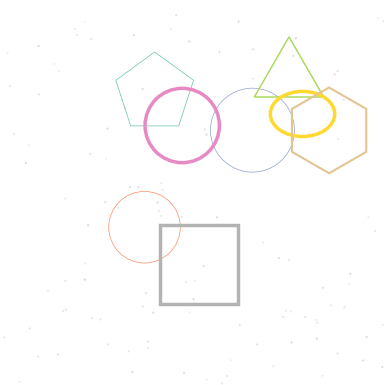[{"shape": "pentagon", "thickness": 0.5, "radius": 0.53, "center": [0.402, 0.759]}, {"shape": "circle", "thickness": 0.5, "radius": 0.46, "center": [0.375, 0.41]}, {"shape": "circle", "thickness": 0.5, "radius": 0.54, "center": [0.656, 0.662]}, {"shape": "circle", "thickness": 2.5, "radius": 0.48, "center": [0.473, 0.674]}, {"shape": "triangle", "thickness": 1, "radius": 0.52, "center": [0.751, 0.8]}, {"shape": "oval", "thickness": 2.5, "radius": 0.42, "center": [0.786, 0.704]}, {"shape": "hexagon", "thickness": 1.5, "radius": 0.56, "center": [0.855, 0.661]}, {"shape": "square", "thickness": 2.5, "radius": 0.51, "center": [0.517, 0.313]}]